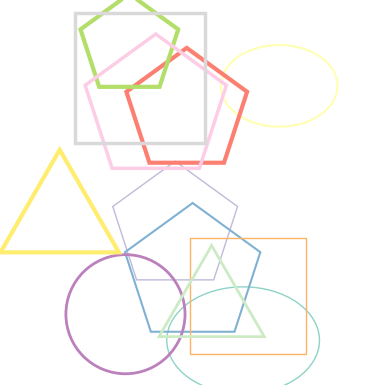[{"shape": "oval", "thickness": 1, "radius": 0.99, "center": [0.632, 0.116]}, {"shape": "oval", "thickness": 1.5, "radius": 0.76, "center": [0.725, 0.777]}, {"shape": "pentagon", "thickness": 1, "radius": 0.85, "center": [0.455, 0.411]}, {"shape": "pentagon", "thickness": 3, "radius": 0.82, "center": [0.485, 0.711]}, {"shape": "pentagon", "thickness": 1.5, "radius": 0.92, "center": [0.5, 0.288]}, {"shape": "square", "thickness": 1, "radius": 0.76, "center": [0.645, 0.231]}, {"shape": "pentagon", "thickness": 3, "radius": 0.67, "center": [0.336, 0.882]}, {"shape": "pentagon", "thickness": 2.5, "radius": 0.96, "center": [0.405, 0.719]}, {"shape": "square", "thickness": 2.5, "radius": 0.84, "center": [0.364, 0.798]}, {"shape": "circle", "thickness": 2, "radius": 0.77, "center": [0.326, 0.184]}, {"shape": "triangle", "thickness": 2, "radius": 0.79, "center": [0.55, 0.204]}, {"shape": "triangle", "thickness": 3, "radius": 0.89, "center": [0.155, 0.433]}]